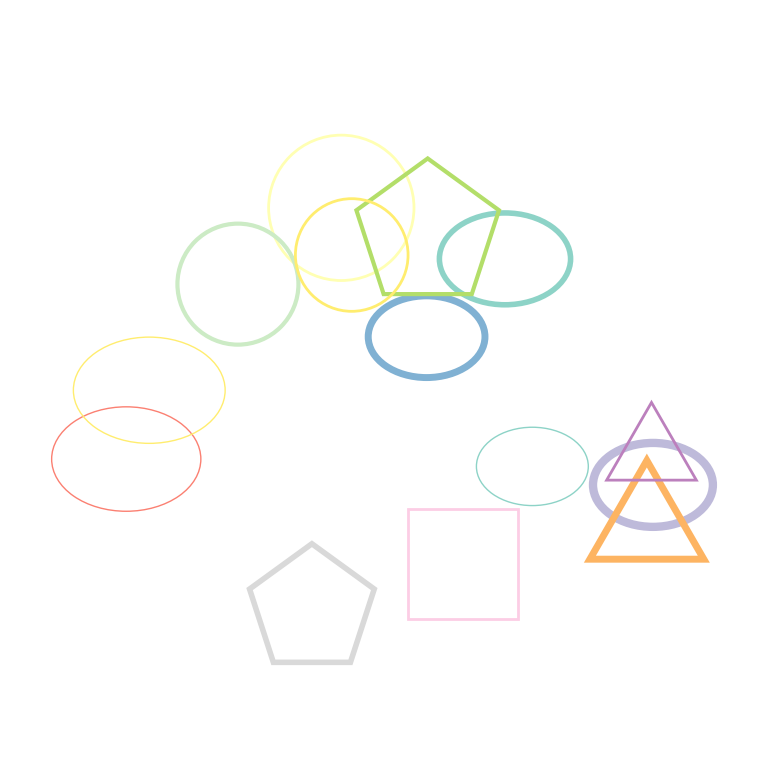[{"shape": "oval", "thickness": 0.5, "radius": 0.36, "center": [0.691, 0.394]}, {"shape": "oval", "thickness": 2, "radius": 0.43, "center": [0.656, 0.664]}, {"shape": "circle", "thickness": 1, "radius": 0.47, "center": [0.443, 0.73]}, {"shape": "oval", "thickness": 3, "radius": 0.39, "center": [0.848, 0.37]}, {"shape": "oval", "thickness": 0.5, "radius": 0.48, "center": [0.164, 0.404]}, {"shape": "oval", "thickness": 2.5, "radius": 0.38, "center": [0.554, 0.563]}, {"shape": "triangle", "thickness": 2.5, "radius": 0.43, "center": [0.84, 0.316]}, {"shape": "pentagon", "thickness": 1.5, "radius": 0.49, "center": [0.555, 0.697]}, {"shape": "square", "thickness": 1, "radius": 0.35, "center": [0.601, 0.267]}, {"shape": "pentagon", "thickness": 2, "radius": 0.43, "center": [0.405, 0.209]}, {"shape": "triangle", "thickness": 1, "radius": 0.34, "center": [0.846, 0.41]}, {"shape": "circle", "thickness": 1.5, "radius": 0.39, "center": [0.309, 0.631]}, {"shape": "circle", "thickness": 1, "radius": 0.37, "center": [0.457, 0.669]}, {"shape": "oval", "thickness": 0.5, "radius": 0.49, "center": [0.194, 0.493]}]